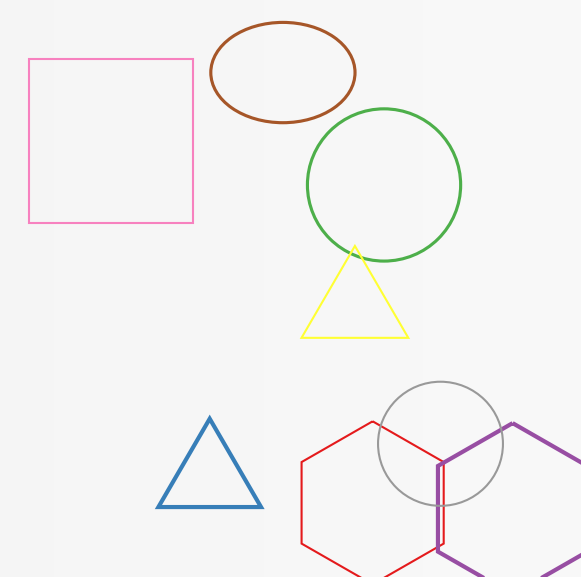[{"shape": "hexagon", "thickness": 1, "radius": 0.71, "center": [0.641, 0.128]}, {"shape": "triangle", "thickness": 2, "radius": 0.51, "center": [0.361, 0.172]}, {"shape": "circle", "thickness": 1.5, "radius": 0.66, "center": [0.661, 0.679]}, {"shape": "hexagon", "thickness": 2, "radius": 0.74, "center": [0.882, 0.118]}, {"shape": "triangle", "thickness": 1, "radius": 0.53, "center": [0.611, 0.467]}, {"shape": "oval", "thickness": 1.5, "radius": 0.62, "center": [0.487, 0.873]}, {"shape": "square", "thickness": 1, "radius": 0.71, "center": [0.191, 0.755]}, {"shape": "circle", "thickness": 1, "radius": 0.54, "center": [0.758, 0.231]}]